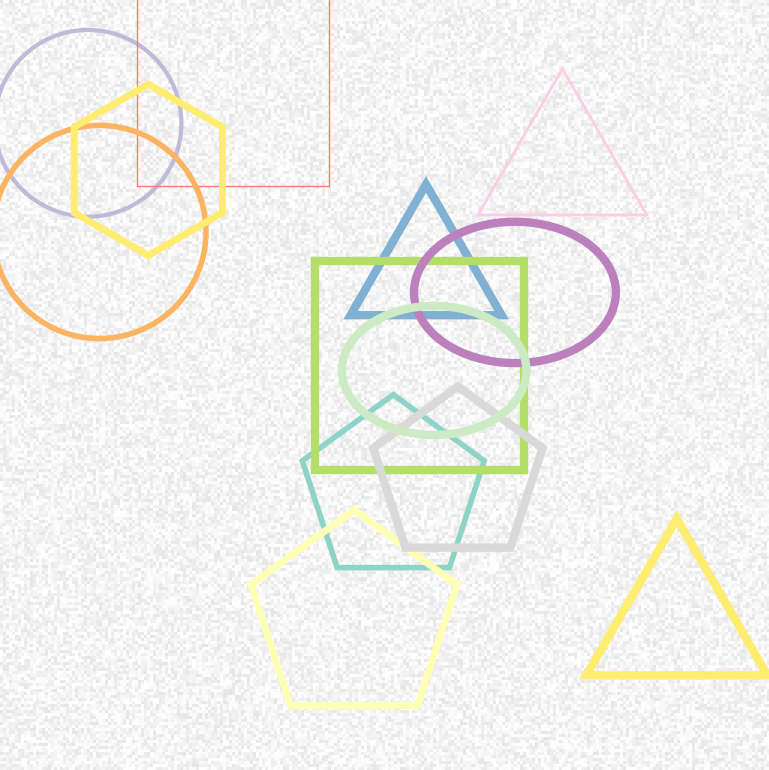[{"shape": "pentagon", "thickness": 2, "radius": 0.62, "center": [0.511, 0.363]}, {"shape": "pentagon", "thickness": 2.5, "radius": 0.7, "center": [0.46, 0.197]}, {"shape": "circle", "thickness": 1.5, "radius": 0.61, "center": [0.114, 0.84]}, {"shape": "square", "thickness": 0.5, "radius": 0.62, "center": [0.302, 0.883]}, {"shape": "triangle", "thickness": 3, "radius": 0.57, "center": [0.553, 0.647]}, {"shape": "circle", "thickness": 2, "radius": 0.69, "center": [0.129, 0.699]}, {"shape": "square", "thickness": 3, "radius": 0.68, "center": [0.545, 0.525]}, {"shape": "triangle", "thickness": 1, "radius": 0.63, "center": [0.73, 0.784]}, {"shape": "pentagon", "thickness": 3, "radius": 0.58, "center": [0.595, 0.382]}, {"shape": "oval", "thickness": 3, "radius": 0.66, "center": [0.669, 0.62]}, {"shape": "oval", "thickness": 3, "radius": 0.6, "center": [0.564, 0.519]}, {"shape": "triangle", "thickness": 3, "radius": 0.68, "center": [0.879, 0.191]}, {"shape": "hexagon", "thickness": 2.5, "radius": 0.56, "center": [0.193, 0.779]}]